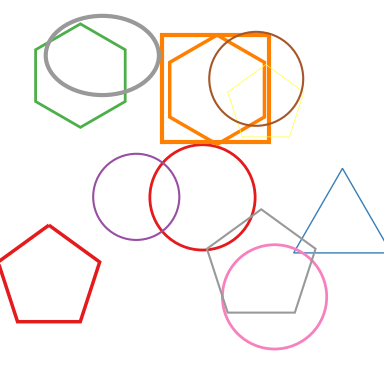[{"shape": "circle", "thickness": 2, "radius": 0.68, "center": [0.526, 0.487]}, {"shape": "pentagon", "thickness": 2.5, "radius": 0.69, "center": [0.127, 0.277]}, {"shape": "triangle", "thickness": 1, "radius": 0.73, "center": [0.89, 0.416]}, {"shape": "hexagon", "thickness": 2, "radius": 0.67, "center": [0.209, 0.804]}, {"shape": "circle", "thickness": 1.5, "radius": 0.56, "center": [0.354, 0.489]}, {"shape": "hexagon", "thickness": 2.5, "radius": 0.71, "center": [0.564, 0.767]}, {"shape": "square", "thickness": 3, "radius": 0.7, "center": [0.56, 0.77]}, {"shape": "pentagon", "thickness": 0.5, "radius": 0.52, "center": [0.69, 0.729]}, {"shape": "circle", "thickness": 1.5, "radius": 0.61, "center": [0.666, 0.795]}, {"shape": "circle", "thickness": 2, "radius": 0.68, "center": [0.713, 0.229]}, {"shape": "oval", "thickness": 3, "radius": 0.73, "center": [0.266, 0.856]}, {"shape": "pentagon", "thickness": 1.5, "radius": 0.74, "center": [0.679, 0.308]}]